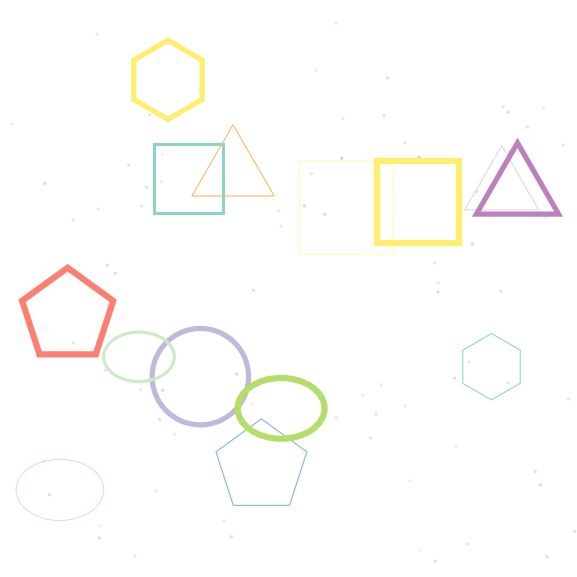[{"shape": "hexagon", "thickness": 0.5, "radius": 0.29, "center": [0.851, 0.364]}, {"shape": "square", "thickness": 1.5, "radius": 0.3, "center": [0.327, 0.69]}, {"shape": "square", "thickness": 0.5, "radius": 0.4, "center": [0.599, 0.641]}, {"shape": "circle", "thickness": 2.5, "radius": 0.42, "center": [0.347, 0.347]}, {"shape": "pentagon", "thickness": 3, "radius": 0.41, "center": [0.117, 0.453]}, {"shape": "pentagon", "thickness": 0.5, "radius": 0.41, "center": [0.453, 0.191]}, {"shape": "triangle", "thickness": 0.5, "radius": 0.41, "center": [0.404, 0.701]}, {"shape": "oval", "thickness": 3, "radius": 0.38, "center": [0.487, 0.292]}, {"shape": "oval", "thickness": 0.5, "radius": 0.38, "center": [0.104, 0.151]}, {"shape": "triangle", "thickness": 0.5, "radius": 0.37, "center": [0.869, 0.673]}, {"shape": "triangle", "thickness": 2.5, "radius": 0.41, "center": [0.896, 0.669]}, {"shape": "oval", "thickness": 1.5, "radius": 0.31, "center": [0.241, 0.381]}, {"shape": "square", "thickness": 3, "radius": 0.36, "center": [0.723, 0.65]}, {"shape": "hexagon", "thickness": 2.5, "radius": 0.34, "center": [0.291, 0.861]}]